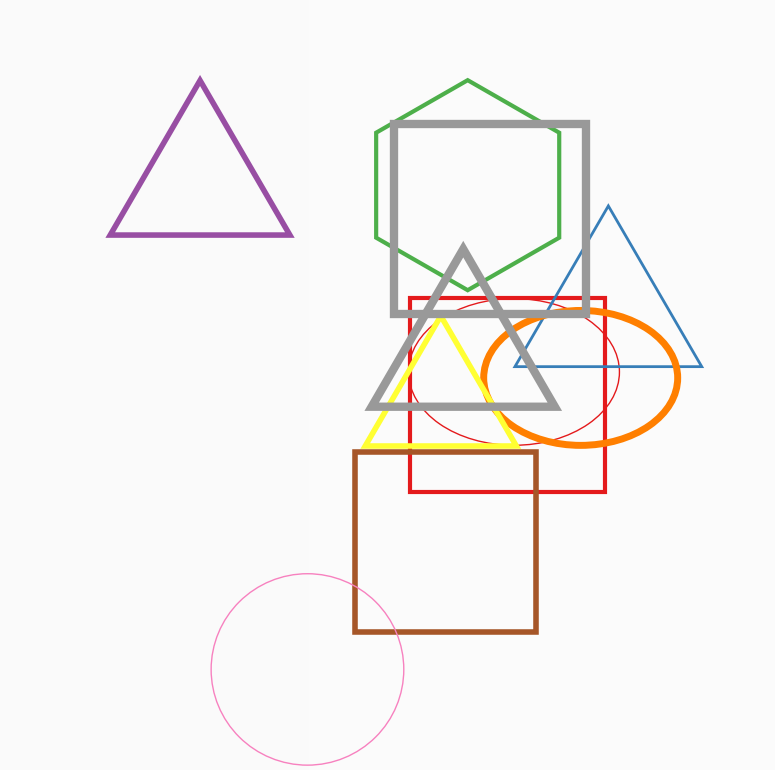[{"shape": "oval", "thickness": 0.5, "radius": 0.68, "center": [0.663, 0.517]}, {"shape": "square", "thickness": 1.5, "radius": 0.63, "center": [0.655, 0.487]}, {"shape": "triangle", "thickness": 1, "radius": 0.7, "center": [0.785, 0.593]}, {"shape": "hexagon", "thickness": 1.5, "radius": 0.68, "center": [0.603, 0.759]}, {"shape": "triangle", "thickness": 2, "radius": 0.67, "center": [0.258, 0.762]}, {"shape": "oval", "thickness": 2.5, "radius": 0.63, "center": [0.749, 0.509]}, {"shape": "triangle", "thickness": 2, "radius": 0.56, "center": [0.569, 0.477]}, {"shape": "square", "thickness": 2, "radius": 0.58, "center": [0.575, 0.296]}, {"shape": "circle", "thickness": 0.5, "radius": 0.62, "center": [0.397, 0.131]}, {"shape": "triangle", "thickness": 3, "radius": 0.68, "center": [0.598, 0.54]}, {"shape": "square", "thickness": 3, "radius": 0.62, "center": [0.633, 0.716]}]